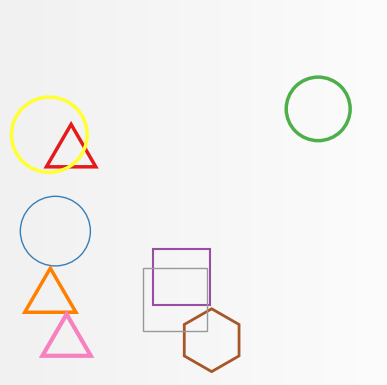[{"shape": "triangle", "thickness": 2.5, "radius": 0.37, "center": [0.183, 0.603]}, {"shape": "circle", "thickness": 1, "radius": 0.45, "center": [0.143, 0.4]}, {"shape": "circle", "thickness": 2.5, "radius": 0.41, "center": [0.821, 0.717]}, {"shape": "square", "thickness": 1.5, "radius": 0.37, "center": [0.469, 0.28]}, {"shape": "triangle", "thickness": 2.5, "radius": 0.38, "center": [0.13, 0.227]}, {"shape": "circle", "thickness": 2.5, "radius": 0.49, "center": [0.127, 0.65]}, {"shape": "hexagon", "thickness": 2, "radius": 0.41, "center": [0.546, 0.116]}, {"shape": "triangle", "thickness": 3, "radius": 0.36, "center": [0.172, 0.112]}, {"shape": "square", "thickness": 1, "radius": 0.41, "center": [0.451, 0.222]}]